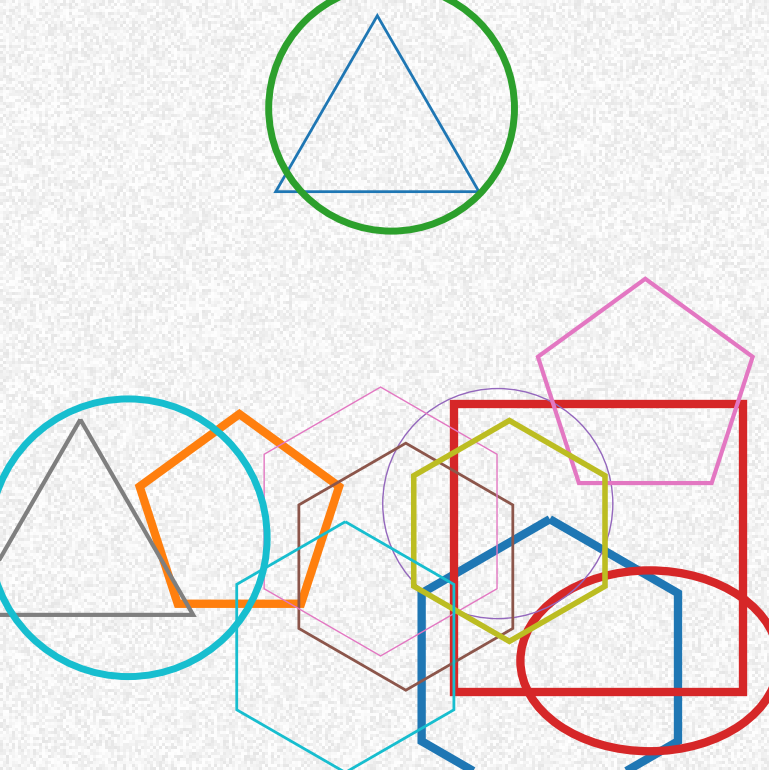[{"shape": "triangle", "thickness": 1, "radius": 0.76, "center": [0.49, 0.827]}, {"shape": "hexagon", "thickness": 3, "radius": 0.96, "center": [0.714, 0.134]}, {"shape": "pentagon", "thickness": 3, "radius": 0.68, "center": [0.311, 0.326]}, {"shape": "circle", "thickness": 2.5, "radius": 0.8, "center": [0.509, 0.859]}, {"shape": "square", "thickness": 3, "radius": 0.94, "center": [0.777, 0.288]}, {"shape": "oval", "thickness": 3, "radius": 0.84, "center": [0.844, 0.142]}, {"shape": "circle", "thickness": 0.5, "radius": 0.75, "center": [0.646, 0.346]}, {"shape": "hexagon", "thickness": 1, "radius": 0.8, "center": [0.527, 0.264]}, {"shape": "pentagon", "thickness": 1.5, "radius": 0.73, "center": [0.838, 0.491]}, {"shape": "hexagon", "thickness": 0.5, "radius": 0.87, "center": [0.494, 0.323]}, {"shape": "triangle", "thickness": 1.5, "radius": 0.85, "center": [0.104, 0.286]}, {"shape": "hexagon", "thickness": 2, "radius": 0.72, "center": [0.662, 0.31]}, {"shape": "hexagon", "thickness": 1, "radius": 0.81, "center": [0.448, 0.16]}, {"shape": "circle", "thickness": 2.5, "radius": 0.9, "center": [0.167, 0.302]}]